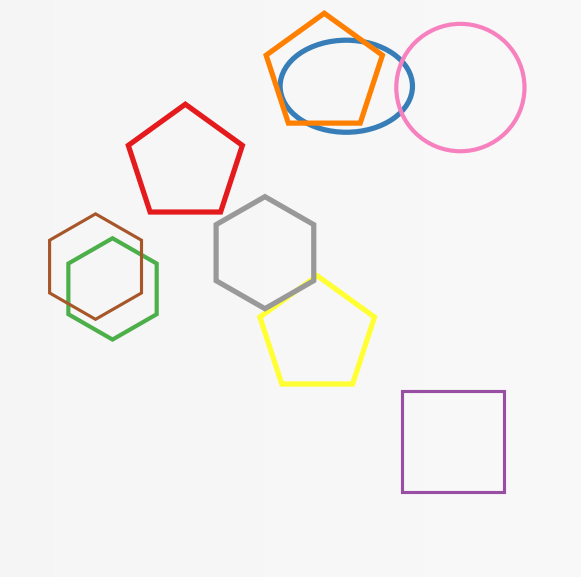[{"shape": "pentagon", "thickness": 2.5, "radius": 0.52, "center": [0.319, 0.715]}, {"shape": "oval", "thickness": 2.5, "radius": 0.57, "center": [0.596, 0.85]}, {"shape": "hexagon", "thickness": 2, "radius": 0.44, "center": [0.194, 0.499]}, {"shape": "square", "thickness": 1.5, "radius": 0.44, "center": [0.78, 0.235]}, {"shape": "pentagon", "thickness": 2.5, "radius": 0.53, "center": [0.558, 0.871]}, {"shape": "pentagon", "thickness": 2.5, "radius": 0.52, "center": [0.546, 0.418]}, {"shape": "hexagon", "thickness": 1.5, "radius": 0.46, "center": [0.164, 0.537]}, {"shape": "circle", "thickness": 2, "radius": 0.55, "center": [0.792, 0.848]}, {"shape": "hexagon", "thickness": 2.5, "radius": 0.48, "center": [0.456, 0.562]}]